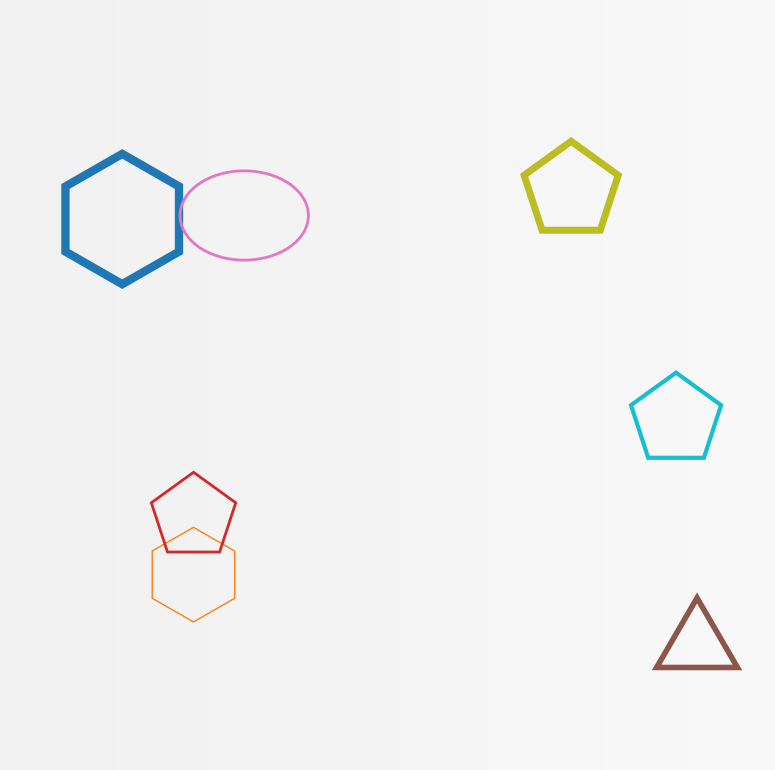[{"shape": "hexagon", "thickness": 3, "radius": 0.42, "center": [0.158, 0.716]}, {"shape": "hexagon", "thickness": 0.5, "radius": 0.31, "center": [0.25, 0.254]}, {"shape": "pentagon", "thickness": 1, "radius": 0.29, "center": [0.25, 0.329]}, {"shape": "triangle", "thickness": 2, "radius": 0.3, "center": [0.899, 0.163]}, {"shape": "oval", "thickness": 1, "radius": 0.41, "center": [0.315, 0.72]}, {"shape": "pentagon", "thickness": 2.5, "radius": 0.32, "center": [0.737, 0.753]}, {"shape": "pentagon", "thickness": 1.5, "radius": 0.31, "center": [0.872, 0.455]}]